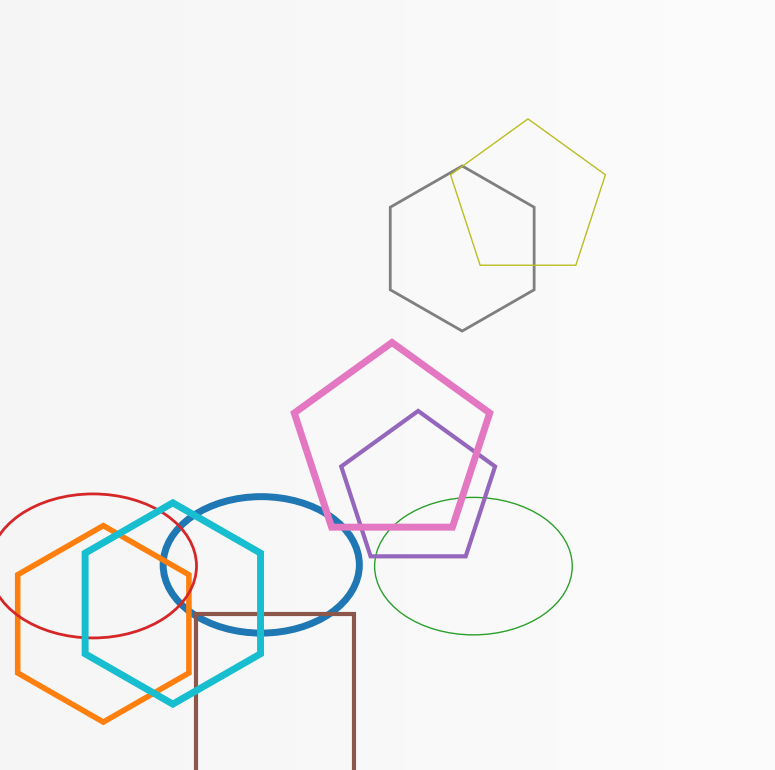[{"shape": "oval", "thickness": 2.5, "radius": 0.63, "center": [0.337, 0.266]}, {"shape": "hexagon", "thickness": 2, "radius": 0.64, "center": [0.133, 0.19]}, {"shape": "oval", "thickness": 0.5, "radius": 0.64, "center": [0.611, 0.265]}, {"shape": "oval", "thickness": 1, "radius": 0.67, "center": [0.12, 0.265]}, {"shape": "pentagon", "thickness": 1.5, "radius": 0.52, "center": [0.54, 0.362]}, {"shape": "square", "thickness": 1.5, "radius": 0.51, "center": [0.355, 0.1]}, {"shape": "pentagon", "thickness": 2.5, "radius": 0.66, "center": [0.506, 0.423]}, {"shape": "hexagon", "thickness": 1, "radius": 0.54, "center": [0.596, 0.677]}, {"shape": "pentagon", "thickness": 0.5, "radius": 0.53, "center": [0.681, 0.741]}, {"shape": "hexagon", "thickness": 2.5, "radius": 0.65, "center": [0.223, 0.216]}]